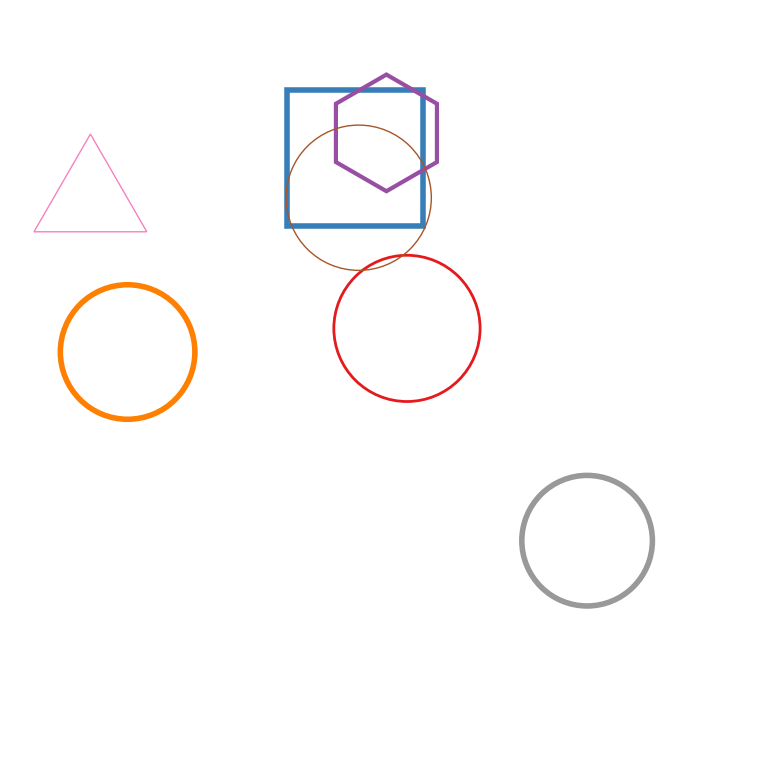[{"shape": "circle", "thickness": 1, "radius": 0.47, "center": [0.529, 0.574]}, {"shape": "square", "thickness": 2, "radius": 0.44, "center": [0.461, 0.795]}, {"shape": "hexagon", "thickness": 1.5, "radius": 0.38, "center": [0.502, 0.827]}, {"shape": "circle", "thickness": 2, "radius": 0.44, "center": [0.166, 0.543]}, {"shape": "circle", "thickness": 0.5, "radius": 0.47, "center": [0.466, 0.743]}, {"shape": "triangle", "thickness": 0.5, "radius": 0.42, "center": [0.117, 0.741]}, {"shape": "circle", "thickness": 2, "radius": 0.42, "center": [0.762, 0.298]}]